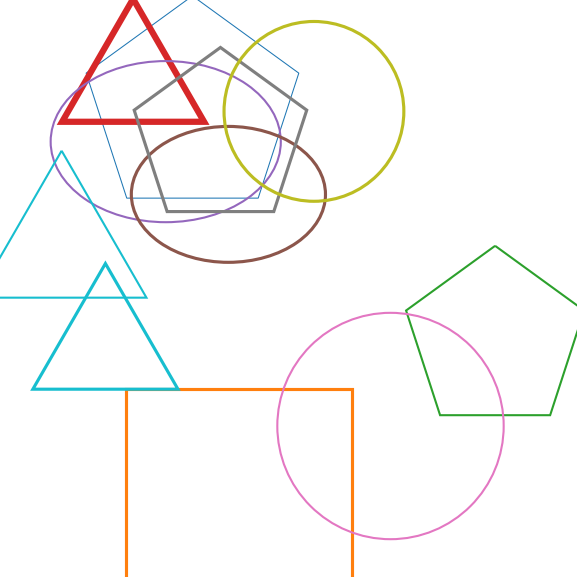[{"shape": "pentagon", "thickness": 0.5, "radius": 0.97, "center": [0.333, 0.813]}, {"shape": "square", "thickness": 1.5, "radius": 0.98, "center": [0.414, 0.13]}, {"shape": "pentagon", "thickness": 1, "radius": 0.81, "center": [0.857, 0.411]}, {"shape": "triangle", "thickness": 3, "radius": 0.71, "center": [0.23, 0.859]}, {"shape": "oval", "thickness": 1, "radius": 1.0, "center": [0.287, 0.754]}, {"shape": "oval", "thickness": 1.5, "radius": 0.84, "center": [0.396, 0.663]}, {"shape": "circle", "thickness": 1, "radius": 0.98, "center": [0.676, 0.261]}, {"shape": "pentagon", "thickness": 1.5, "radius": 0.79, "center": [0.382, 0.76]}, {"shape": "circle", "thickness": 1.5, "radius": 0.78, "center": [0.544, 0.806]}, {"shape": "triangle", "thickness": 1, "radius": 0.85, "center": [0.107, 0.568]}, {"shape": "triangle", "thickness": 1.5, "radius": 0.73, "center": [0.183, 0.398]}]